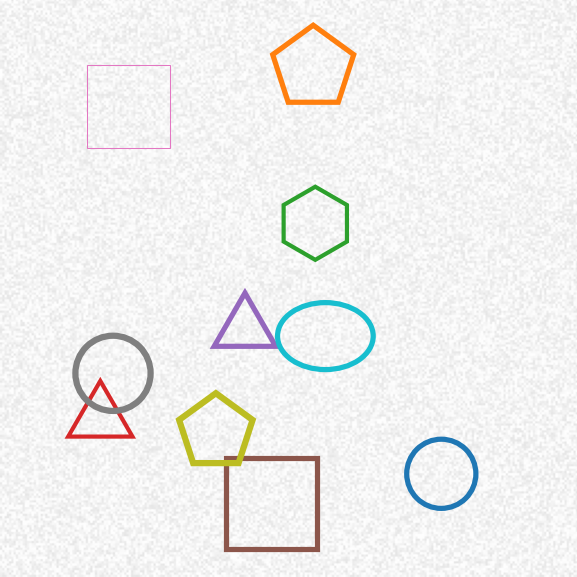[{"shape": "circle", "thickness": 2.5, "radius": 0.3, "center": [0.764, 0.179]}, {"shape": "pentagon", "thickness": 2.5, "radius": 0.37, "center": [0.542, 0.882]}, {"shape": "hexagon", "thickness": 2, "radius": 0.32, "center": [0.546, 0.612]}, {"shape": "triangle", "thickness": 2, "radius": 0.32, "center": [0.174, 0.275]}, {"shape": "triangle", "thickness": 2.5, "radius": 0.31, "center": [0.424, 0.43]}, {"shape": "square", "thickness": 2.5, "radius": 0.39, "center": [0.471, 0.128]}, {"shape": "square", "thickness": 0.5, "radius": 0.36, "center": [0.222, 0.815]}, {"shape": "circle", "thickness": 3, "radius": 0.33, "center": [0.196, 0.353]}, {"shape": "pentagon", "thickness": 3, "radius": 0.33, "center": [0.374, 0.251]}, {"shape": "oval", "thickness": 2.5, "radius": 0.41, "center": [0.563, 0.417]}]